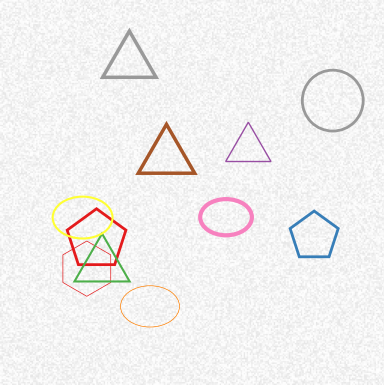[{"shape": "hexagon", "thickness": 0.5, "radius": 0.36, "center": [0.225, 0.302]}, {"shape": "pentagon", "thickness": 2, "radius": 0.4, "center": [0.251, 0.378]}, {"shape": "pentagon", "thickness": 2, "radius": 0.33, "center": [0.816, 0.386]}, {"shape": "triangle", "thickness": 1.5, "radius": 0.41, "center": [0.265, 0.31]}, {"shape": "triangle", "thickness": 1, "radius": 0.34, "center": [0.645, 0.614]}, {"shape": "oval", "thickness": 0.5, "radius": 0.38, "center": [0.39, 0.204]}, {"shape": "oval", "thickness": 1.5, "radius": 0.39, "center": [0.215, 0.435]}, {"shape": "triangle", "thickness": 2.5, "radius": 0.42, "center": [0.432, 0.592]}, {"shape": "oval", "thickness": 3, "radius": 0.34, "center": [0.587, 0.436]}, {"shape": "triangle", "thickness": 2.5, "radius": 0.4, "center": [0.336, 0.839]}, {"shape": "circle", "thickness": 2, "radius": 0.4, "center": [0.864, 0.739]}]